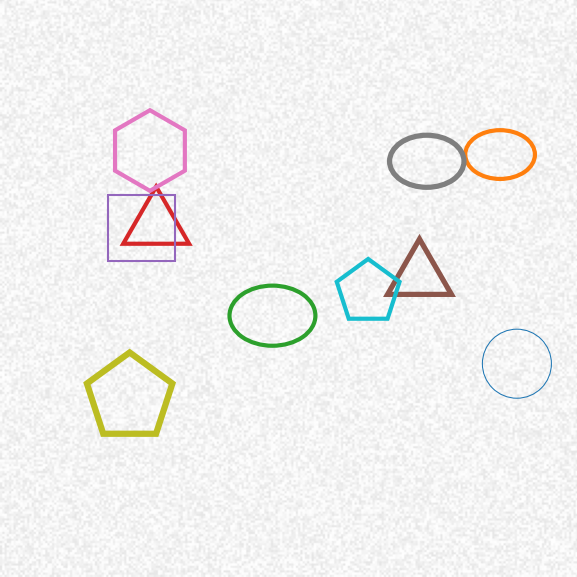[{"shape": "circle", "thickness": 0.5, "radius": 0.3, "center": [0.895, 0.369]}, {"shape": "oval", "thickness": 2, "radius": 0.3, "center": [0.866, 0.732]}, {"shape": "oval", "thickness": 2, "radius": 0.37, "center": [0.472, 0.452]}, {"shape": "triangle", "thickness": 2, "radius": 0.33, "center": [0.27, 0.61]}, {"shape": "square", "thickness": 1, "radius": 0.29, "center": [0.245, 0.605]}, {"shape": "triangle", "thickness": 2.5, "radius": 0.32, "center": [0.726, 0.521]}, {"shape": "hexagon", "thickness": 2, "radius": 0.35, "center": [0.26, 0.739]}, {"shape": "oval", "thickness": 2.5, "radius": 0.32, "center": [0.739, 0.72]}, {"shape": "pentagon", "thickness": 3, "radius": 0.39, "center": [0.224, 0.311]}, {"shape": "pentagon", "thickness": 2, "radius": 0.29, "center": [0.637, 0.493]}]